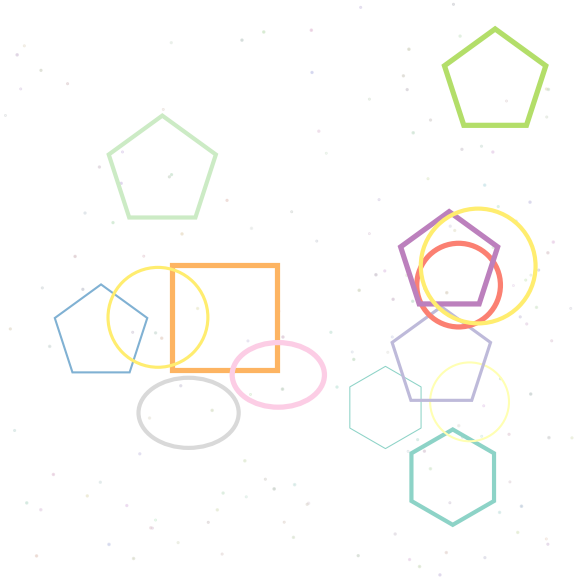[{"shape": "hexagon", "thickness": 0.5, "radius": 0.36, "center": [0.667, 0.294]}, {"shape": "hexagon", "thickness": 2, "radius": 0.41, "center": [0.784, 0.173]}, {"shape": "circle", "thickness": 1, "radius": 0.34, "center": [0.813, 0.303]}, {"shape": "pentagon", "thickness": 1.5, "radius": 0.45, "center": [0.764, 0.378]}, {"shape": "circle", "thickness": 2.5, "radius": 0.36, "center": [0.794, 0.505]}, {"shape": "pentagon", "thickness": 1, "radius": 0.42, "center": [0.175, 0.422]}, {"shape": "square", "thickness": 2.5, "radius": 0.45, "center": [0.389, 0.449]}, {"shape": "pentagon", "thickness": 2.5, "radius": 0.46, "center": [0.857, 0.857]}, {"shape": "oval", "thickness": 2.5, "radius": 0.4, "center": [0.482, 0.35]}, {"shape": "oval", "thickness": 2, "radius": 0.43, "center": [0.327, 0.284]}, {"shape": "pentagon", "thickness": 2.5, "radius": 0.44, "center": [0.778, 0.544]}, {"shape": "pentagon", "thickness": 2, "radius": 0.49, "center": [0.281, 0.701]}, {"shape": "circle", "thickness": 1.5, "radius": 0.43, "center": [0.274, 0.45]}, {"shape": "circle", "thickness": 2, "radius": 0.5, "center": [0.828, 0.539]}]